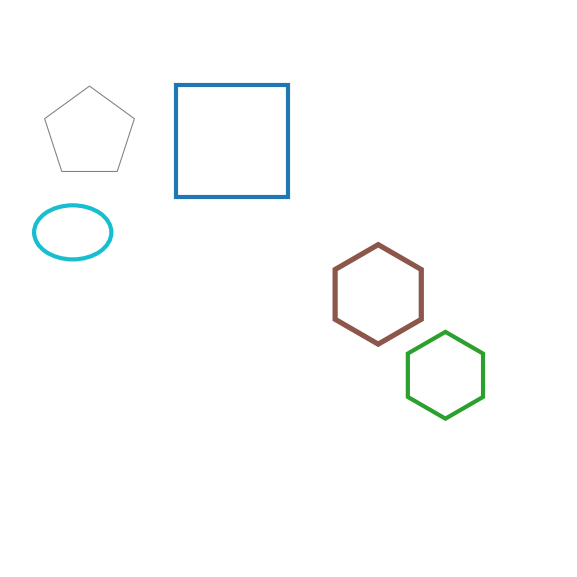[{"shape": "square", "thickness": 2, "radius": 0.49, "center": [0.402, 0.755]}, {"shape": "hexagon", "thickness": 2, "radius": 0.38, "center": [0.771, 0.349]}, {"shape": "hexagon", "thickness": 2.5, "radius": 0.43, "center": [0.655, 0.489]}, {"shape": "pentagon", "thickness": 0.5, "radius": 0.41, "center": [0.155, 0.768]}, {"shape": "oval", "thickness": 2, "radius": 0.33, "center": [0.126, 0.597]}]